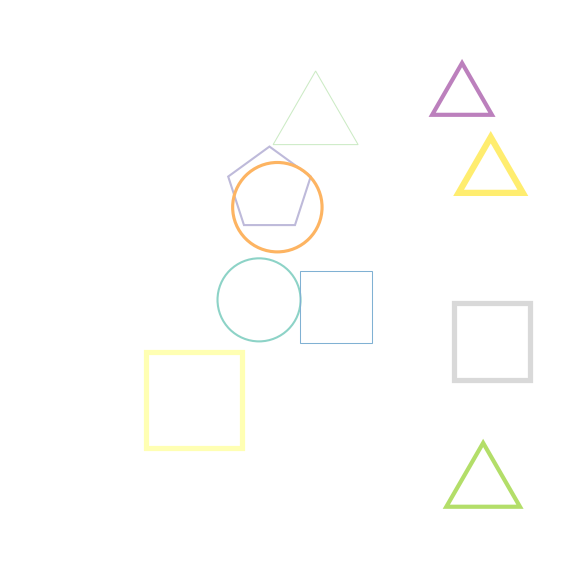[{"shape": "circle", "thickness": 1, "radius": 0.36, "center": [0.449, 0.48]}, {"shape": "square", "thickness": 2.5, "radius": 0.41, "center": [0.336, 0.307]}, {"shape": "pentagon", "thickness": 1, "radius": 0.38, "center": [0.467, 0.67]}, {"shape": "square", "thickness": 0.5, "radius": 0.31, "center": [0.581, 0.468]}, {"shape": "circle", "thickness": 1.5, "radius": 0.39, "center": [0.48, 0.64]}, {"shape": "triangle", "thickness": 2, "radius": 0.37, "center": [0.837, 0.158]}, {"shape": "square", "thickness": 2.5, "radius": 0.33, "center": [0.851, 0.408]}, {"shape": "triangle", "thickness": 2, "radius": 0.3, "center": [0.8, 0.83]}, {"shape": "triangle", "thickness": 0.5, "radius": 0.42, "center": [0.547, 0.791]}, {"shape": "triangle", "thickness": 3, "radius": 0.32, "center": [0.85, 0.697]}]